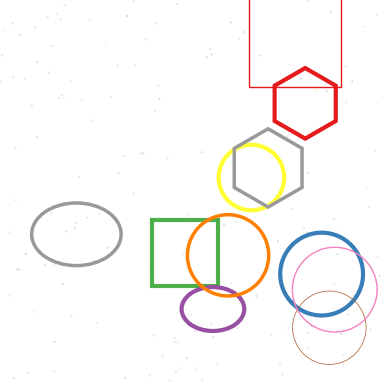[{"shape": "square", "thickness": 1, "radius": 0.59, "center": [0.766, 0.892]}, {"shape": "hexagon", "thickness": 3, "radius": 0.46, "center": [0.793, 0.732]}, {"shape": "circle", "thickness": 3, "radius": 0.54, "center": [0.835, 0.288]}, {"shape": "square", "thickness": 3, "radius": 0.43, "center": [0.481, 0.342]}, {"shape": "oval", "thickness": 3, "radius": 0.41, "center": [0.553, 0.197]}, {"shape": "circle", "thickness": 2.5, "radius": 0.53, "center": [0.592, 0.337]}, {"shape": "circle", "thickness": 3, "radius": 0.43, "center": [0.653, 0.539]}, {"shape": "circle", "thickness": 0.5, "radius": 0.48, "center": [0.855, 0.149]}, {"shape": "circle", "thickness": 1, "radius": 0.55, "center": [0.869, 0.248]}, {"shape": "hexagon", "thickness": 2.5, "radius": 0.51, "center": [0.696, 0.564]}, {"shape": "oval", "thickness": 2.5, "radius": 0.58, "center": [0.198, 0.391]}]